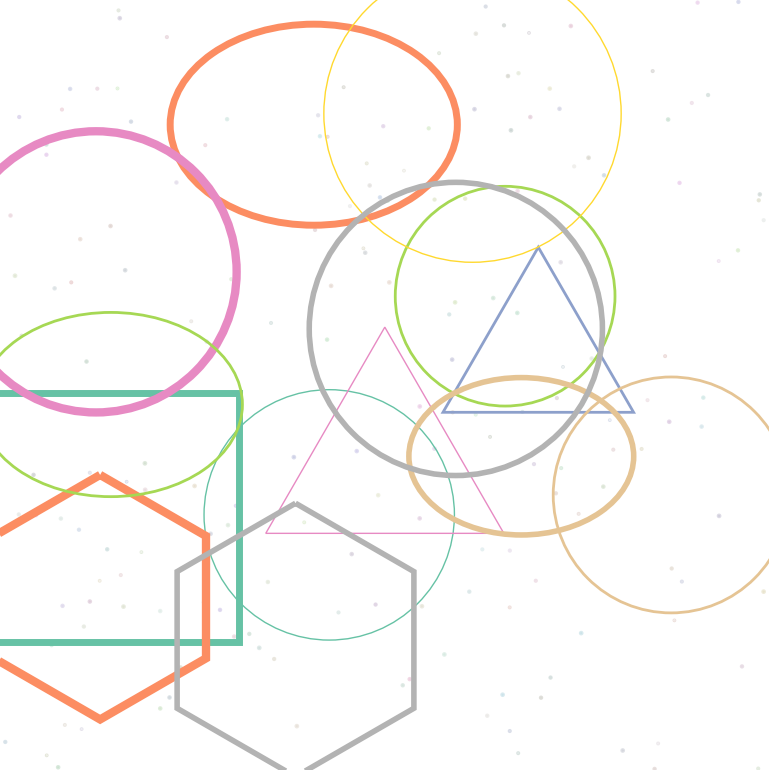[{"shape": "square", "thickness": 2.5, "radius": 0.81, "center": [0.149, 0.328]}, {"shape": "circle", "thickness": 0.5, "radius": 0.81, "center": [0.428, 0.331]}, {"shape": "oval", "thickness": 2.5, "radius": 0.93, "center": [0.407, 0.838]}, {"shape": "hexagon", "thickness": 3, "radius": 0.79, "center": [0.13, 0.224]}, {"shape": "triangle", "thickness": 1, "radius": 0.71, "center": [0.699, 0.536]}, {"shape": "triangle", "thickness": 0.5, "radius": 0.89, "center": [0.5, 0.397]}, {"shape": "circle", "thickness": 3, "radius": 0.91, "center": [0.125, 0.647]}, {"shape": "circle", "thickness": 1, "radius": 0.71, "center": [0.656, 0.615]}, {"shape": "oval", "thickness": 1, "radius": 0.85, "center": [0.144, 0.475]}, {"shape": "circle", "thickness": 0.5, "radius": 0.97, "center": [0.614, 0.852]}, {"shape": "oval", "thickness": 2, "radius": 0.73, "center": [0.677, 0.407]}, {"shape": "circle", "thickness": 1, "radius": 0.77, "center": [0.872, 0.357]}, {"shape": "hexagon", "thickness": 2, "radius": 0.89, "center": [0.384, 0.169]}, {"shape": "circle", "thickness": 2, "radius": 0.95, "center": [0.592, 0.573]}]